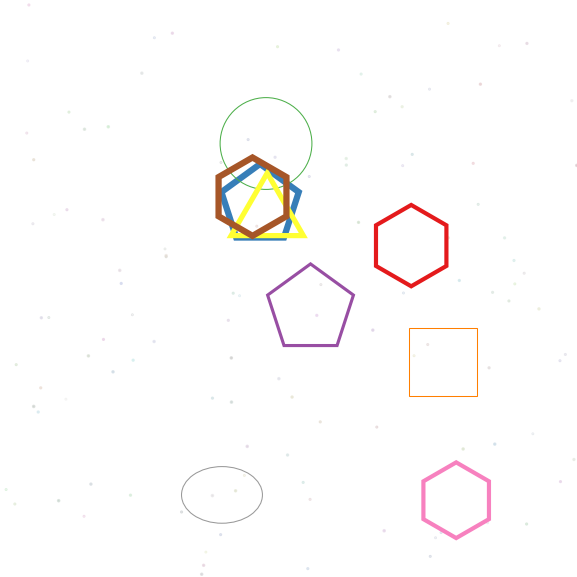[{"shape": "hexagon", "thickness": 2, "radius": 0.35, "center": [0.712, 0.574]}, {"shape": "pentagon", "thickness": 3, "radius": 0.35, "center": [0.45, 0.645]}, {"shape": "circle", "thickness": 0.5, "radius": 0.4, "center": [0.461, 0.751]}, {"shape": "pentagon", "thickness": 1.5, "radius": 0.39, "center": [0.538, 0.464]}, {"shape": "square", "thickness": 0.5, "radius": 0.29, "center": [0.768, 0.372]}, {"shape": "triangle", "thickness": 2.5, "radius": 0.36, "center": [0.463, 0.627]}, {"shape": "hexagon", "thickness": 3, "radius": 0.34, "center": [0.437, 0.659]}, {"shape": "hexagon", "thickness": 2, "radius": 0.33, "center": [0.79, 0.133]}, {"shape": "oval", "thickness": 0.5, "radius": 0.35, "center": [0.384, 0.142]}]